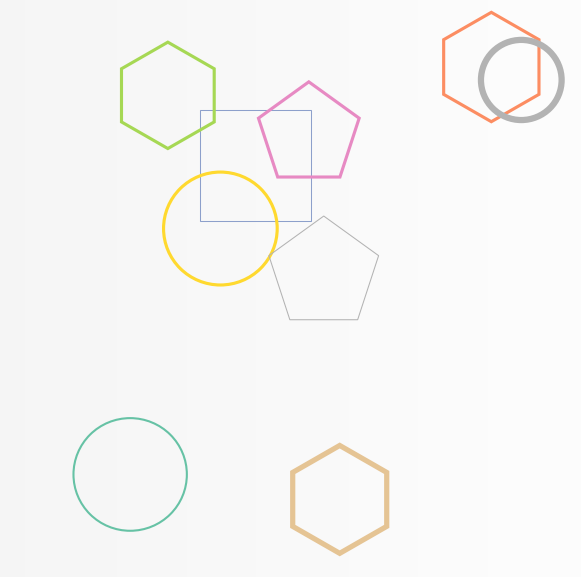[{"shape": "circle", "thickness": 1, "radius": 0.49, "center": [0.224, 0.178]}, {"shape": "hexagon", "thickness": 1.5, "radius": 0.47, "center": [0.845, 0.883]}, {"shape": "square", "thickness": 0.5, "radius": 0.48, "center": [0.439, 0.712]}, {"shape": "pentagon", "thickness": 1.5, "radius": 0.46, "center": [0.531, 0.766]}, {"shape": "hexagon", "thickness": 1.5, "radius": 0.46, "center": [0.289, 0.834]}, {"shape": "circle", "thickness": 1.5, "radius": 0.49, "center": [0.379, 0.603]}, {"shape": "hexagon", "thickness": 2.5, "radius": 0.47, "center": [0.584, 0.134]}, {"shape": "pentagon", "thickness": 0.5, "radius": 0.5, "center": [0.557, 0.526]}, {"shape": "circle", "thickness": 3, "radius": 0.35, "center": [0.897, 0.861]}]